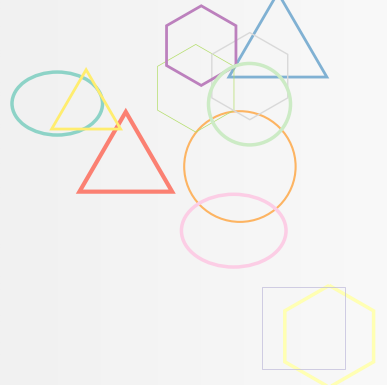[{"shape": "oval", "thickness": 2.5, "radius": 0.58, "center": [0.148, 0.731]}, {"shape": "hexagon", "thickness": 2.5, "radius": 0.66, "center": [0.85, 0.126]}, {"shape": "square", "thickness": 0.5, "radius": 0.53, "center": [0.784, 0.148]}, {"shape": "triangle", "thickness": 3, "radius": 0.69, "center": [0.325, 0.571]}, {"shape": "triangle", "thickness": 2, "radius": 0.73, "center": [0.717, 0.873]}, {"shape": "circle", "thickness": 1.5, "radius": 0.72, "center": [0.619, 0.567]}, {"shape": "hexagon", "thickness": 0.5, "radius": 0.57, "center": [0.505, 0.771]}, {"shape": "oval", "thickness": 2.5, "radius": 0.67, "center": [0.603, 0.401]}, {"shape": "hexagon", "thickness": 1, "radius": 0.57, "center": [0.645, 0.802]}, {"shape": "hexagon", "thickness": 2, "radius": 0.52, "center": [0.519, 0.882]}, {"shape": "circle", "thickness": 2.5, "radius": 0.53, "center": [0.644, 0.729]}, {"shape": "triangle", "thickness": 2, "radius": 0.51, "center": [0.222, 0.716]}]